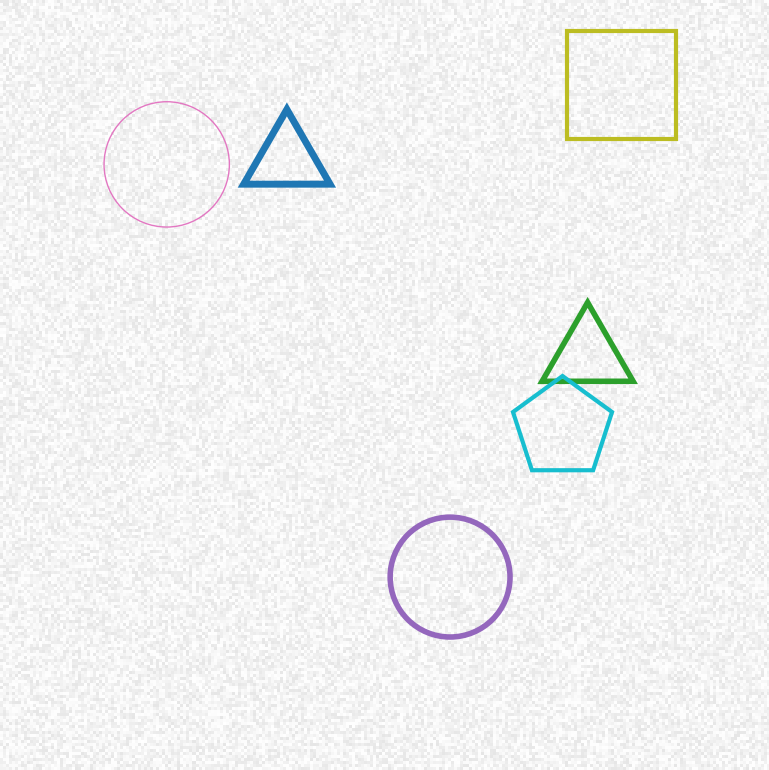[{"shape": "triangle", "thickness": 2.5, "radius": 0.32, "center": [0.373, 0.793]}, {"shape": "triangle", "thickness": 2, "radius": 0.34, "center": [0.763, 0.539]}, {"shape": "circle", "thickness": 2, "radius": 0.39, "center": [0.585, 0.251]}, {"shape": "circle", "thickness": 0.5, "radius": 0.41, "center": [0.217, 0.787]}, {"shape": "square", "thickness": 1.5, "radius": 0.35, "center": [0.807, 0.89]}, {"shape": "pentagon", "thickness": 1.5, "radius": 0.34, "center": [0.731, 0.444]}]